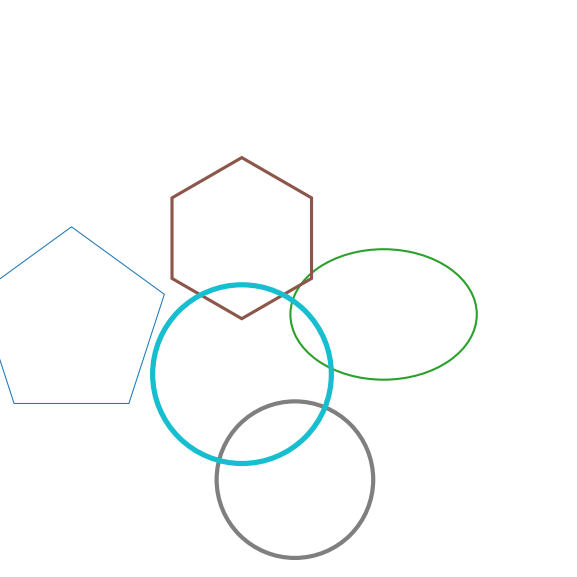[{"shape": "pentagon", "thickness": 0.5, "radius": 0.85, "center": [0.124, 0.437]}, {"shape": "oval", "thickness": 1, "radius": 0.81, "center": [0.664, 0.455]}, {"shape": "hexagon", "thickness": 1.5, "radius": 0.7, "center": [0.419, 0.587]}, {"shape": "circle", "thickness": 2, "radius": 0.68, "center": [0.511, 0.169]}, {"shape": "circle", "thickness": 2.5, "radius": 0.77, "center": [0.419, 0.351]}]